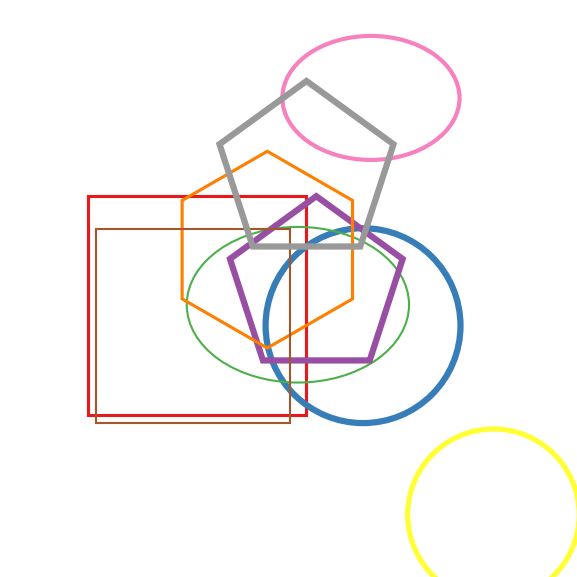[{"shape": "square", "thickness": 1.5, "radius": 0.95, "center": [0.341, 0.47]}, {"shape": "circle", "thickness": 3, "radius": 0.84, "center": [0.629, 0.435]}, {"shape": "oval", "thickness": 1, "radius": 0.96, "center": [0.516, 0.471]}, {"shape": "pentagon", "thickness": 3, "radius": 0.79, "center": [0.548, 0.502]}, {"shape": "hexagon", "thickness": 1.5, "radius": 0.85, "center": [0.463, 0.567]}, {"shape": "circle", "thickness": 2.5, "radius": 0.74, "center": [0.854, 0.108]}, {"shape": "square", "thickness": 1, "radius": 0.84, "center": [0.334, 0.435]}, {"shape": "oval", "thickness": 2, "radius": 0.77, "center": [0.642, 0.83]}, {"shape": "pentagon", "thickness": 3, "radius": 0.79, "center": [0.531, 0.7]}]